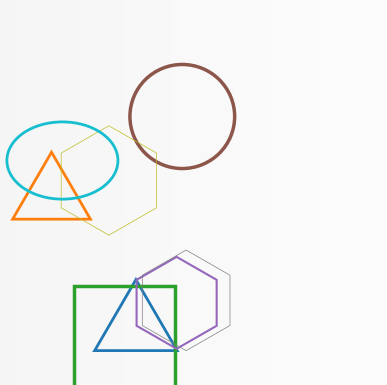[{"shape": "triangle", "thickness": 2, "radius": 0.61, "center": [0.351, 0.151]}, {"shape": "triangle", "thickness": 2, "radius": 0.58, "center": [0.133, 0.489]}, {"shape": "square", "thickness": 2.5, "radius": 0.65, "center": [0.321, 0.126]}, {"shape": "hexagon", "thickness": 1.5, "radius": 0.6, "center": [0.456, 0.213]}, {"shape": "circle", "thickness": 2.5, "radius": 0.68, "center": [0.47, 0.697]}, {"shape": "hexagon", "thickness": 0.5, "radius": 0.65, "center": [0.48, 0.22]}, {"shape": "hexagon", "thickness": 0.5, "radius": 0.71, "center": [0.281, 0.531]}, {"shape": "oval", "thickness": 2, "radius": 0.72, "center": [0.161, 0.583]}]